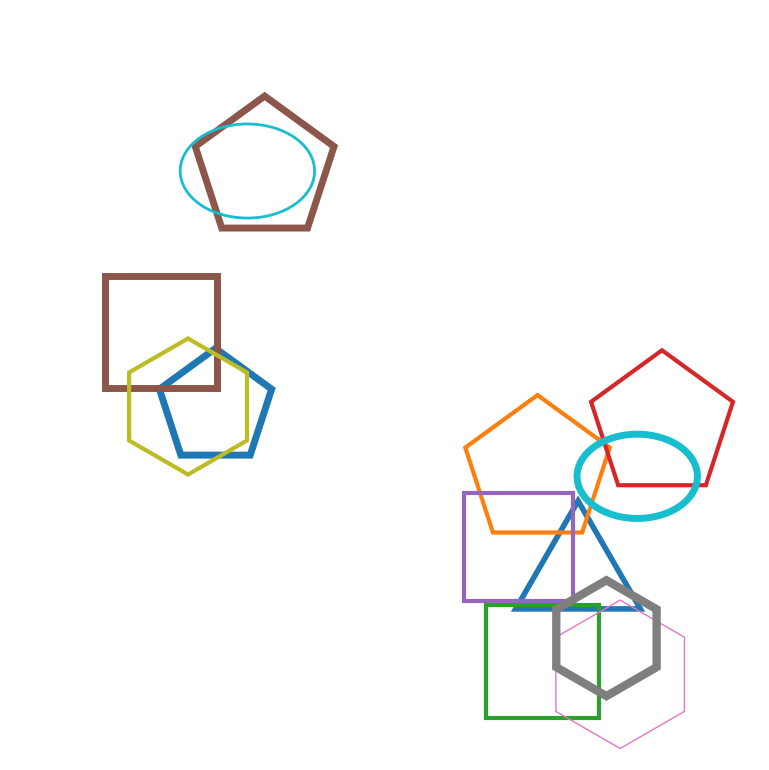[{"shape": "triangle", "thickness": 2, "radius": 0.47, "center": [0.751, 0.256]}, {"shape": "pentagon", "thickness": 2.5, "radius": 0.38, "center": [0.28, 0.471]}, {"shape": "pentagon", "thickness": 1.5, "radius": 0.49, "center": [0.698, 0.388]}, {"shape": "square", "thickness": 1.5, "radius": 0.37, "center": [0.705, 0.141]}, {"shape": "pentagon", "thickness": 1.5, "radius": 0.48, "center": [0.86, 0.448]}, {"shape": "square", "thickness": 1.5, "radius": 0.35, "center": [0.674, 0.29]}, {"shape": "pentagon", "thickness": 2.5, "radius": 0.47, "center": [0.344, 0.78]}, {"shape": "square", "thickness": 2.5, "radius": 0.36, "center": [0.21, 0.569]}, {"shape": "hexagon", "thickness": 0.5, "radius": 0.48, "center": [0.805, 0.124]}, {"shape": "hexagon", "thickness": 3, "radius": 0.38, "center": [0.788, 0.171]}, {"shape": "hexagon", "thickness": 1.5, "radius": 0.44, "center": [0.244, 0.472]}, {"shape": "oval", "thickness": 1, "radius": 0.44, "center": [0.321, 0.778]}, {"shape": "oval", "thickness": 2.5, "radius": 0.39, "center": [0.828, 0.381]}]